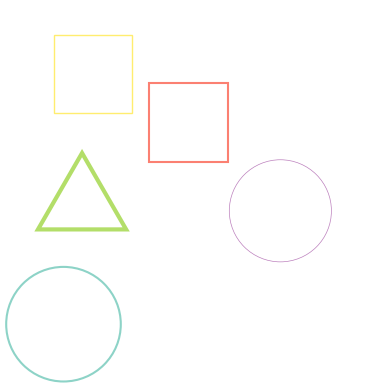[{"shape": "circle", "thickness": 1.5, "radius": 0.74, "center": [0.165, 0.158]}, {"shape": "square", "thickness": 1.5, "radius": 0.51, "center": [0.49, 0.681]}, {"shape": "triangle", "thickness": 3, "radius": 0.66, "center": [0.213, 0.47]}, {"shape": "circle", "thickness": 0.5, "radius": 0.66, "center": [0.728, 0.452]}, {"shape": "square", "thickness": 1, "radius": 0.51, "center": [0.241, 0.808]}]